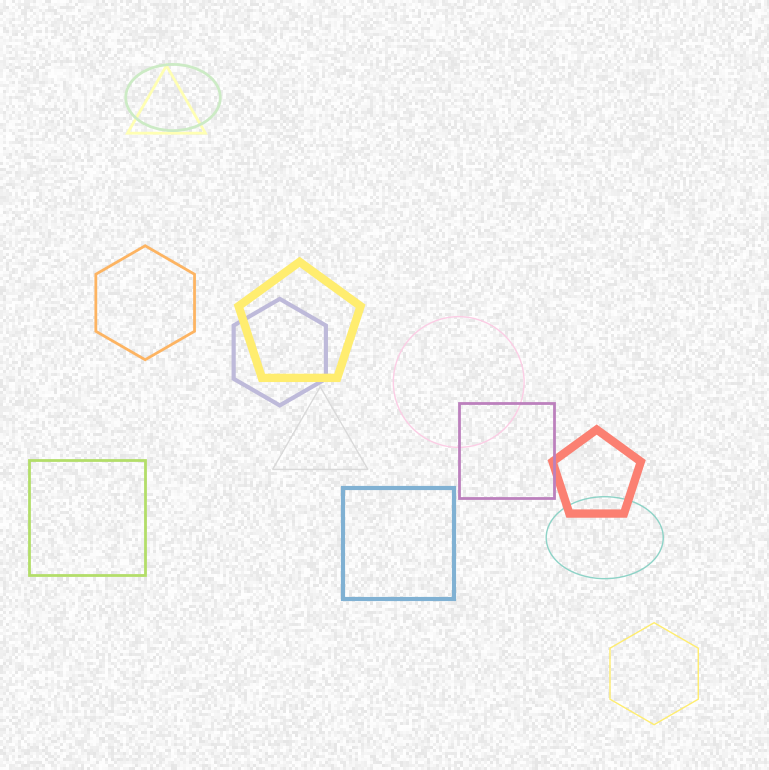[{"shape": "oval", "thickness": 0.5, "radius": 0.38, "center": [0.785, 0.302]}, {"shape": "triangle", "thickness": 1, "radius": 0.29, "center": [0.216, 0.856]}, {"shape": "hexagon", "thickness": 1.5, "radius": 0.35, "center": [0.363, 0.543]}, {"shape": "pentagon", "thickness": 3, "radius": 0.3, "center": [0.775, 0.382]}, {"shape": "square", "thickness": 1.5, "radius": 0.36, "center": [0.518, 0.294]}, {"shape": "hexagon", "thickness": 1, "radius": 0.37, "center": [0.189, 0.607]}, {"shape": "square", "thickness": 1, "radius": 0.37, "center": [0.113, 0.328]}, {"shape": "circle", "thickness": 0.5, "radius": 0.42, "center": [0.596, 0.504]}, {"shape": "triangle", "thickness": 0.5, "radius": 0.36, "center": [0.416, 0.426]}, {"shape": "square", "thickness": 1, "radius": 0.31, "center": [0.657, 0.414]}, {"shape": "oval", "thickness": 1, "radius": 0.31, "center": [0.225, 0.873]}, {"shape": "pentagon", "thickness": 3, "radius": 0.42, "center": [0.389, 0.577]}, {"shape": "hexagon", "thickness": 0.5, "radius": 0.33, "center": [0.85, 0.125]}]